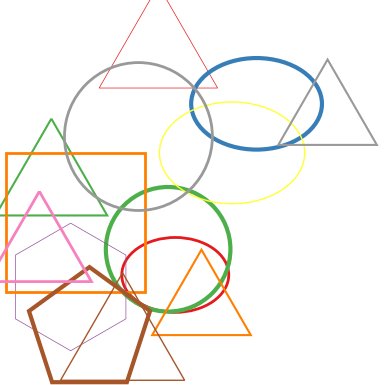[{"shape": "triangle", "thickness": 0.5, "radius": 0.89, "center": [0.411, 0.86]}, {"shape": "oval", "thickness": 2, "radius": 0.69, "center": [0.455, 0.286]}, {"shape": "oval", "thickness": 3, "radius": 0.85, "center": [0.666, 0.73]}, {"shape": "triangle", "thickness": 1.5, "radius": 0.84, "center": [0.133, 0.524]}, {"shape": "circle", "thickness": 3, "radius": 0.81, "center": [0.437, 0.352]}, {"shape": "hexagon", "thickness": 0.5, "radius": 0.83, "center": [0.184, 0.255]}, {"shape": "triangle", "thickness": 1.5, "radius": 0.74, "center": [0.523, 0.204]}, {"shape": "square", "thickness": 2, "radius": 0.9, "center": [0.196, 0.422]}, {"shape": "oval", "thickness": 1, "radius": 0.94, "center": [0.603, 0.603]}, {"shape": "triangle", "thickness": 1, "radius": 0.93, "center": [0.318, 0.105]}, {"shape": "pentagon", "thickness": 3, "radius": 0.83, "center": [0.232, 0.141]}, {"shape": "triangle", "thickness": 2, "radius": 0.78, "center": [0.102, 0.347]}, {"shape": "triangle", "thickness": 1.5, "radius": 0.74, "center": [0.851, 0.698]}, {"shape": "circle", "thickness": 2, "radius": 0.96, "center": [0.36, 0.645]}]